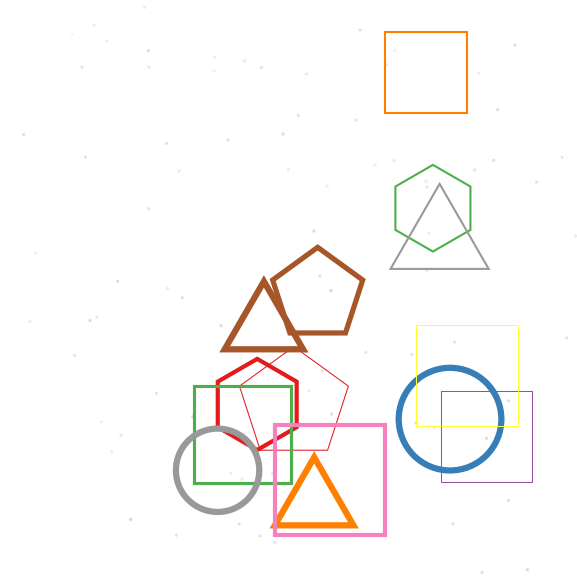[{"shape": "hexagon", "thickness": 2, "radius": 0.39, "center": [0.445, 0.299]}, {"shape": "pentagon", "thickness": 0.5, "radius": 0.5, "center": [0.509, 0.3]}, {"shape": "circle", "thickness": 3, "radius": 0.44, "center": [0.779, 0.273]}, {"shape": "square", "thickness": 1.5, "radius": 0.42, "center": [0.42, 0.247]}, {"shape": "hexagon", "thickness": 1, "radius": 0.38, "center": [0.75, 0.639]}, {"shape": "square", "thickness": 0.5, "radius": 0.39, "center": [0.842, 0.243]}, {"shape": "triangle", "thickness": 3, "radius": 0.39, "center": [0.544, 0.129]}, {"shape": "square", "thickness": 1, "radius": 0.35, "center": [0.738, 0.874]}, {"shape": "square", "thickness": 0.5, "radius": 0.44, "center": [0.809, 0.349]}, {"shape": "pentagon", "thickness": 2.5, "radius": 0.41, "center": [0.55, 0.489]}, {"shape": "triangle", "thickness": 3, "radius": 0.39, "center": [0.457, 0.433]}, {"shape": "square", "thickness": 2, "radius": 0.48, "center": [0.571, 0.168]}, {"shape": "triangle", "thickness": 1, "radius": 0.49, "center": [0.761, 0.583]}, {"shape": "circle", "thickness": 3, "radius": 0.36, "center": [0.377, 0.185]}]